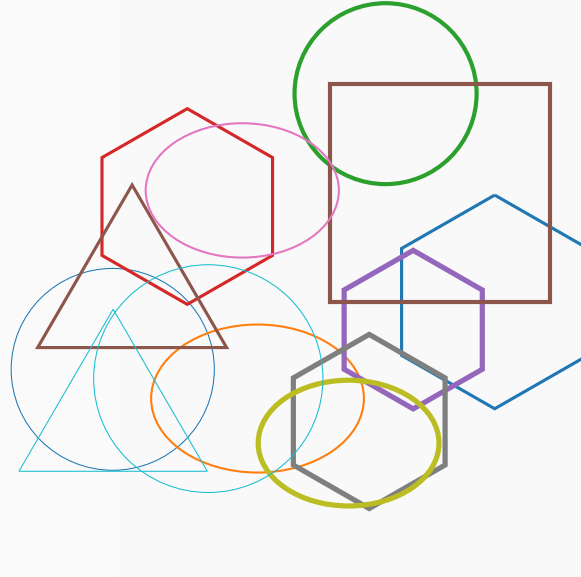[{"shape": "hexagon", "thickness": 1.5, "radius": 0.93, "center": [0.851, 0.476]}, {"shape": "circle", "thickness": 0.5, "radius": 0.87, "center": [0.194, 0.36]}, {"shape": "oval", "thickness": 1, "radius": 0.92, "center": [0.443, 0.309]}, {"shape": "circle", "thickness": 2, "radius": 0.78, "center": [0.663, 0.837]}, {"shape": "hexagon", "thickness": 1.5, "radius": 0.85, "center": [0.322, 0.642]}, {"shape": "hexagon", "thickness": 2.5, "radius": 0.69, "center": [0.711, 0.428]}, {"shape": "square", "thickness": 2, "radius": 0.95, "center": [0.757, 0.665]}, {"shape": "triangle", "thickness": 1.5, "radius": 0.94, "center": [0.227, 0.491]}, {"shape": "oval", "thickness": 1, "radius": 0.83, "center": [0.417, 0.669]}, {"shape": "hexagon", "thickness": 2.5, "radius": 0.75, "center": [0.635, 0.269]}, {"shape": "oval", "thickness": 2.5, "radius": 0.78, "center": [0.6, 0.232]}, {"shape": "circle", "thickness": 0.5, "radius": 0.99, "center": [0.358, 0.344]}, {"shape": "triangle", "thickness": 0.5, "radius": 0.94, "center": [0.195, 0.277]}]